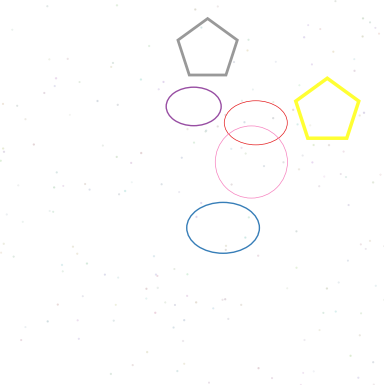[{"shape": "oval", "thickness": 0.5, "radius": 0.41, "center": [0.664, 0.681]}, {"shape": "oval", "thickness": 1, "radius": 0.47, "center": [0.579, 0.408]}, {"shape": "oval", "thickness": 1, "radius": 0.36, "center": [0.503, 0.724]}, {"shape": "pentagon", "thickness": 2.5, "radius": 0.43, "center": [0.85, 0.711]}, {"shape": "circle", "thickness": 0.5, "radius": 0.47, "center": [0.653, 0.579]}, {"shape": "pentagon", "thickness": 2, "radius": 0.41, "center": [0.539, 0.871]}]